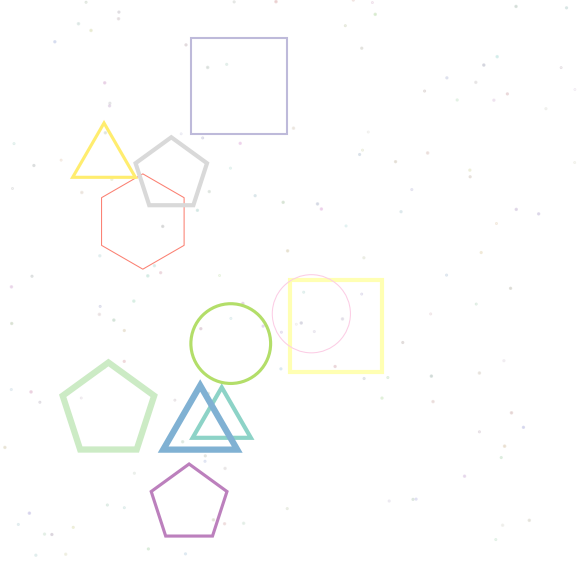[{"shape": "triangle", "thickness": 2, "radius": 0.29, "center": [0.384, 0.27]}, {"shape": "square", "thickness": 2, "radius": 0.4, "center": [0.582, 0.434]}, {"shape": "square", "thickness": 1, "radius": 0.42, "center": [0.414, 0.851]}, {"shape": "hexagon", "thickness": 0.5, "radius": 0.41, "center": [0.247, 0.616]}, {"shape": "triangle", "thickness": 3, "radius": 0.37, "center": [0.347, 0.258]}, {"shape": "circle", "thickness": 1.5, "radius": 0.35, "center": [0.4, 0.404]}, {"shape": "circle", "thickness": 0.5, "radius": 0.34, "center": [0.539, 0.456]}, {"shape": "pentagon", "thickness": 2, "radius": 0.33, "center": [0.297, 0.696]}, {"shape": "pentagon", "thickness": 1.5, "radius": 0.34, "center": [0.327, 0.127]}, {"shape": "pentagon", "thickness": 3, "radius": 0.42, "center": [0.188, 0.288]}, {"shape": "triangle", "thickness": 1.5, "radius": 0.31, "center": [0.18, 0.723]}]